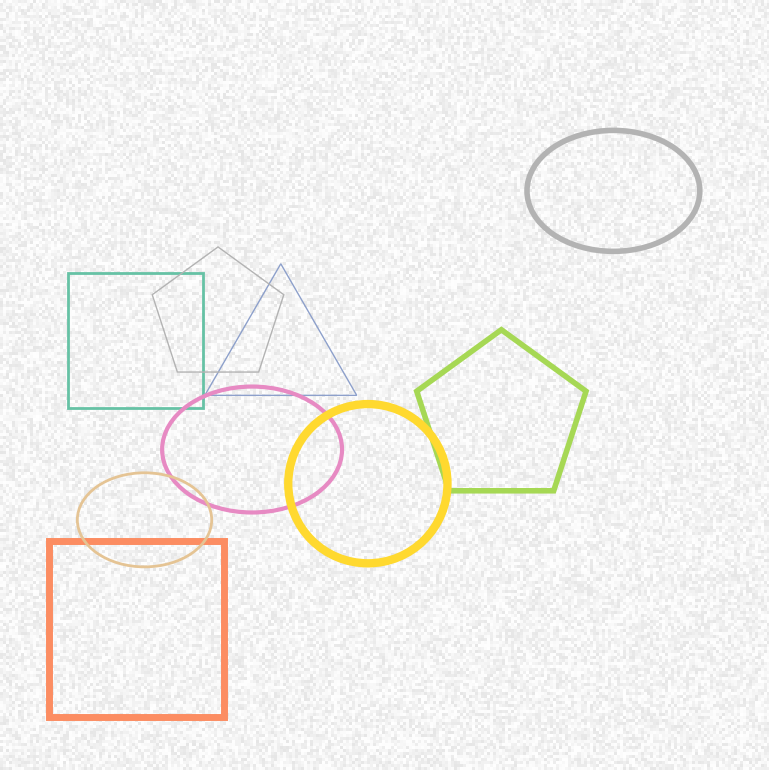[{"shape": "square", "thickness": 1, "radius": 0.44, "center": [0.176, 0.558]}, {"shape": "square", "thickness": 2.5, "radius": 0.57, "center": [0.177, 0.183]}, {"shape": "triangle", "thickness": 0.5, "radius": 0.57, "center": [0.365, 0.544]}, {"shape": "oval", "thickness": 1.5, "radius": 0.58, "center": [0.327, 0.416]}, {"shape": "pentagon", "thickness": 2, "radius": 0.58, "center": [0.651, 0.456]}, {"shape": "circle", "thickness": 3, "radius": 0.52, "center": [0.478, 0.372]}, {"shape": "oval", "thickness": 1, "radius": 0.44, "center": [0.188, 0.325]}, {"shape": "oval", "thickness": 2, "radius": 0.56, "center": [0.797, 0.752]}, {"shape": "pentagon", "thickness": 0.5, "radius": 0.45, "center": [0.283, 0.589]}]